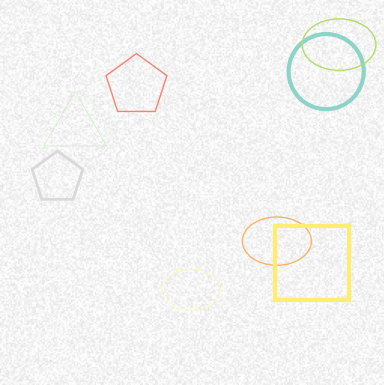[{"shape": "circle", "thickness": 3, "radius": 0.49, "center": [0.847, 0.814]}, {"shape": "oval", "thickness": 0.5, "radius": 0.38, "center": [0.496, 0.248]}, {"shape": "pentagon", "thickness": 1, "radius": 0.42, "center": [0.354, 0.778]}, {"shape": "oval", "thickness": 1, "radius": 0.45, "center": [0.719, 0.374]}, {"shape": "oval", "thickness": 1, "radius": 0.48, "center": [0.881, 0.884]}, {"shape": "pentagon", "thickness": 2, "radius": 0.35, "center": [0.149, 0.538]}, {"shape": "triangle", "thickness": 0.5, "radius": 0.47, "center": [0.195, 0.668]}, {"shape": "square", "thickness": 3, "radius": 0.48, "center": [0.811, 0.317]}]